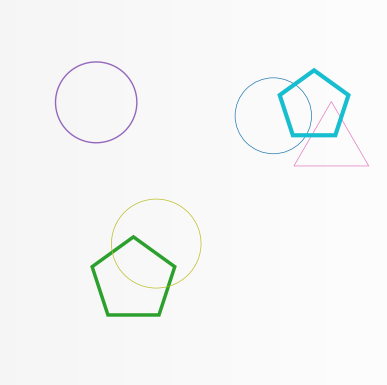[{"shape": "circle", "thickness": 0.5, "radius": 0.49, "center": [0.705, 0.699]}, {"shape": "pentagon", "thickness": 2.5, "radius": 0.56, "center": [0.344, 0.273]}, {"shape": "circle", "thickness": 1, "radius": 0.52, "center": [0.248, 0.734]}, {"shape": "triangle", "thickness": 0.5, "radius": 0.56, "center": [0.855, 0.625]}, {"shape": "circle", "thickness": 0.5, "radius": 0.58, "center": [0.403, 0.367]}, {"shape": "pentagon", "thickness": 3, "radius": 0.47, "center": [0.811, 0.724]}]